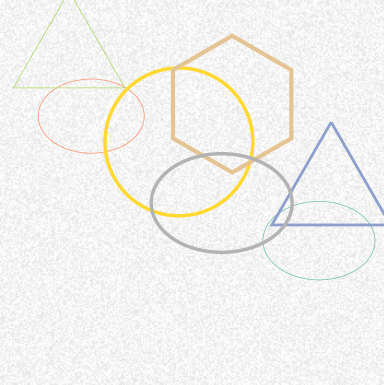[{"shape": "oval", "thickness": 0.5, "radius": 0.73, "center": [0.828, 0.375]}, {"shape": "oval", "thickness": 0.5, "radius": 0.69, "center": [0.237, 0.698]}, {"shape": "triangle", "thickness": 2, "radius": 0.89, "center": [0.86, 0.505]}, {"shape": "triangle", "thickness": 0.5, "radius": 0.84, "center": [0.18, 0.855]}, {"shape": "circle", "thickness": 2.5, "radius": 0.96, "center": [0.465, 0.631]}, {"shape": "hexagon", "thickness": 3, "radius": 0.89, "center": [0.603, 0.73]}, {"shape": "oval", "thickness": 2.5, "radius": 0.92, "center": [0.576, 0.473]}]